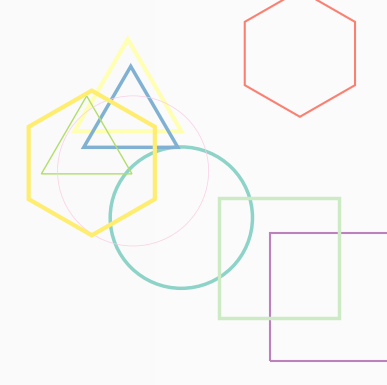[{"shape": "circle", "thickness": 2.5, "radius": 0.92, "center": [0.468, 0.435]}, {"shape": "triangle", "thickness": 3, "radius": 0.8, "center": [0.33, 0.739]}, {"shape": "hexagon", "thickness": 1.5, "radius": 0.82, "center": [0.774, 0.861]}, {"shape": "triangle", "thickness": 2.5, "radius": 0.7, "center": [0.337, 0.687]}, {"shape": "triangle", "thickness": 1, "radius": 0.67, "center": [0.224, 0.616]}, {"shape": "circle", "thickness": 0.5, "radius": 0.97, "center": [0.343, 0.556]}, {"shape": "square", "thickness": 1.5, "radius": 0.83, "center": [0.863, 0.227]}, {"shape": "square", "thickness": 2.5, "radius": 0.78, "center": [0.72, 0.331]}, {"shape": "hexagon", "thickness": 3, "radius": 0.94, "center": [0.237, 0.577]}]